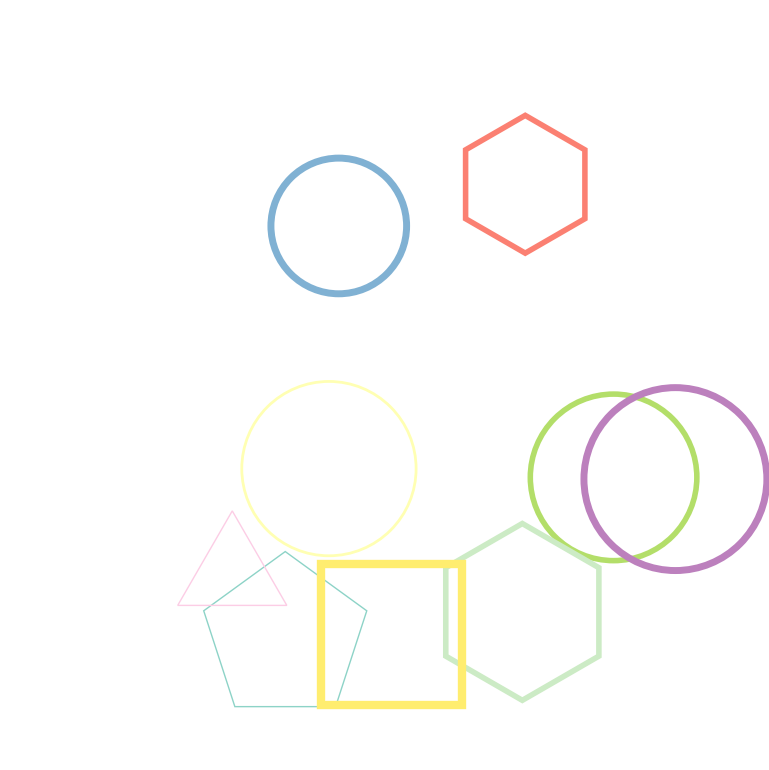[{"shape": "pentagon", "thickness": 0.5, "radius": 0.56, "center": [0.37, 0.172]}, {"shape": "circle", "thickness": 1, "radius": 0.57, "center": [0.427, 0.391]}, {"shape": "hexagon", "thickness": 2, "radius": 0.45, "center": [0.682, 0.761]}, {"shape": "circle", "thickness": 2.5, "radius": 0.44, "center": [0.44, 0.707]}, {"shape": "circle", "thickness": 2, "radius": 0.54, "center": [0.797, 0.38]}, {"shape": "triangle", "thickness": 0.5, "radius": 0.41, "center": [0.302, 0.255]}, {"shape": "circle", "thickness": 2.5, "radius": 0.59, "center": [0.877, 0.378]}, {"shape": "hexagon", "thickness": 2, "radius": 0.57, "center": [0.678, 0.205]}, {"shape": "square", "thickness": 3, "radius": 0.46, "center": [0.508, 0.176]}]